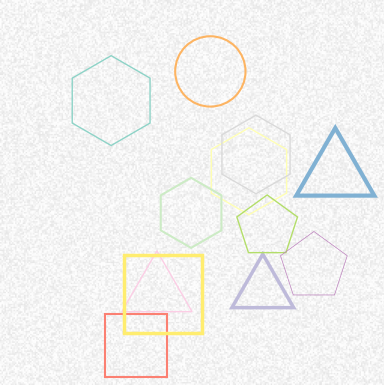[{"shape": "hexagon", "thickness": 1, "radius": 0.58, "center": [0.289, 0.739]}, {"shape": "hexagon", "thickness": 1, "radius": 0.56, "center": [0.647, 0.555]}, {"shape": "triangle", "thickness": 2.5, "radius": 0.46, "center": [0.683, 0.247]}, {"shape": "square", "thickness": 1.5, "radius": 0.4, "center": [0.353, 0.103]}, {"shape": "triangle", "thickness": 3, "radius": 0.59, "center": [0.871, 0.55]}, {"shape": "circle", "thickness": 1.5, "radius": 0.46, "center": [0.546, 0.815]}, {"shape": "pentagon", "thickness": 1, "radius": 0.41, "center": [0.694, 0.411]}, {"shape": "triangle", "thickness": 1, "radius": 0.53, "center": [0.408, 0.243]}, {"shape": "hexagon", "thickness": 1, "radius": 0.51, "center": [0.665, 0.599]}, {"shape": "pentagon", "thickness": 0.5, "radius": 0.46, "center": [0.815, 0.308]}, {"shape": "hexagon", "thickness": 1.5, "radius": 0.45, "center": [0.496, 0.447]}, {"shape": "square", "thickness": 2.5, "radius": 0.51, "center": [0.423, 0.236]}]